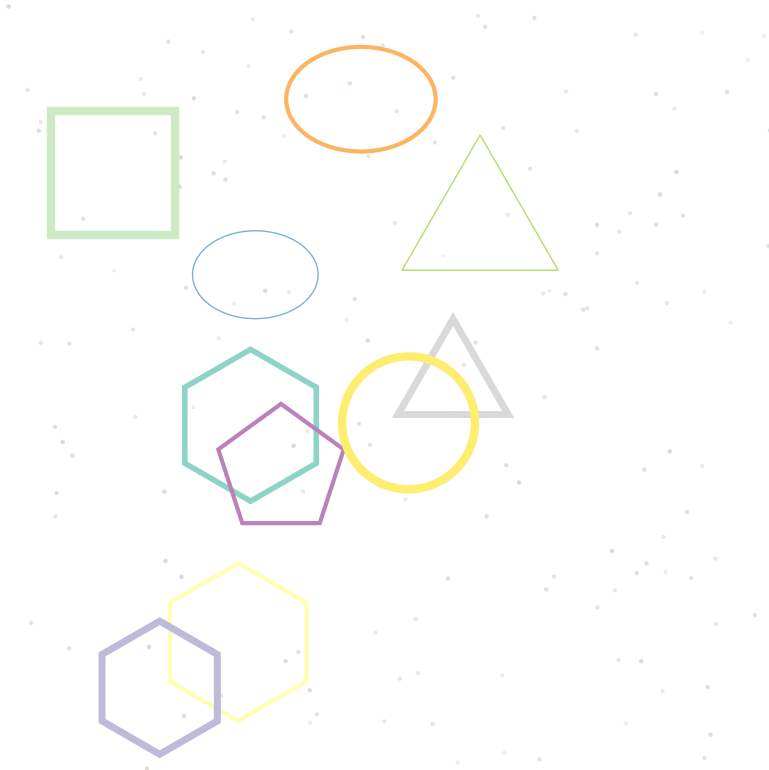[{"shape": "hexagon", "thickness": 2, "radius": 0.49, "center": [0.325, 0.448]}, {"shape": "hexagon", "thickness": 1.5, "radius": 0.51, "center": [0.309, 0.166]}, {"shape": "hexagon", "thickness": 2.5, "radius": 0.43, "center": [0.207, 0.107]}, {"shape": "oval", "thickness": 0.5, "radius": 0.41, "center": [0.332, 0.643]}, {"shape": "oval", "thickness": 1.5, "radius": 0.49, "center": [0.469, 0.871]}, {"shape": "triangle", "thickness": 0.5, "radius": 0.59, "center": [0.624, 0.708]}, {"shape": "triangle", "thickness": 2.5, "radius": 0.41, "center": [0.588, 0.503]}, {"shape": "pentagon", "thickness": 1.5, "radius": 0.43, "center": [0.365, 0.39]}, {"shape": "square", "thickness": 3, "radius": 0.4, "center": [0.147, 0.775]}, {"shape": "circle", "thickness": 3, "radius": 0.43, "center": [0.531, 0.451]}]